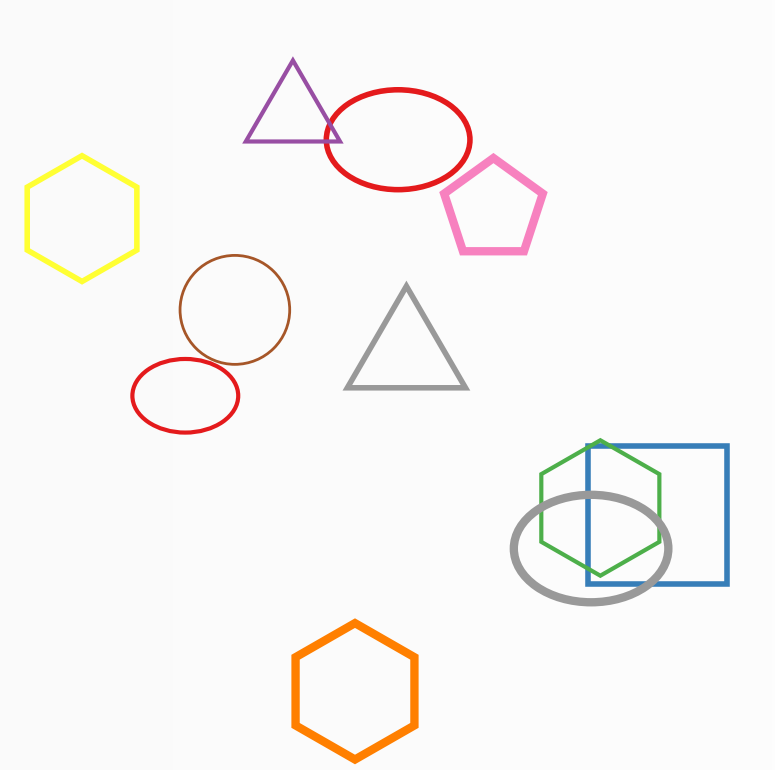[{"shape": "oval", "thickness": 2, "radius": 0.46, "center": [0.514, 0.819]}, {"shape": "oval", "thickness": 1.5, "radius": 0.34, "center": [0.239, 0.486]}, {"shape": "square", "thickness": 2, "radius": 0.45, "center": [0.849, 0.332]}, {"shape": "hexagon", "thickness": 1.5, "radius": 0.44, "center": [0.775, 0.34]}, {"shape": "triangle", "thickness": 1.5, "radius": 0.35, "center": [0.378, 0.851]}, {"shape": "hexagon", "thickness": 3, "radius": 0.44, "center": [0.458, 0.102]}, {"shape": "hexagon", "thickness": 2, "radius": 0.41, "center": [0.106, 0.716]}, {"shape": "circle", "thickness": 1, "radius": 0.35, "center": [0.303, 0.598]}, {"shape": "pentagon", "thickness": 3, "radius": 0.33, "center": [0.637, 0.728]}, {"shape": "triangle", "thickness": 2, "radius": 0.44, "center": [0.524, 0.54]}, {"shape": "oval", "thickness": 3, "radius": 0.5, "center": [0.763, 0.288]}]